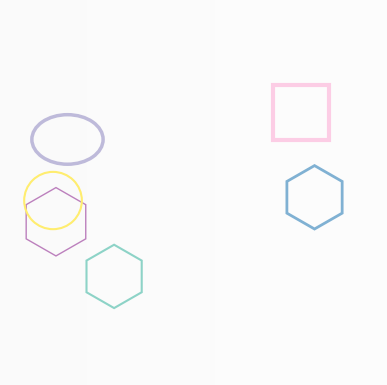[{"shape": "hexagon", "thickness": 1.5, "radius": 0.41, "center": [0.294, 0.282]}, {"shape": "oval", "thickness": 2.5, "radius": 0.46, "center": [0.174, 0.638]}, {"shape": "hexagon", "thickness": 2, "radius": 0.41, "center": [0.812, 0.488]}, {"shape": "square", "thickness": 3, "radius": 0.36, "center": [0.777, 0.708]}, {"shape": "hexagon", "thickness": 1, "radius": 0.44, "center": [0.144, 0.424]}, {"shape": "circle", "thickness": 1.5, "radius": 0.37, "center": [0.137, 0.479]}]